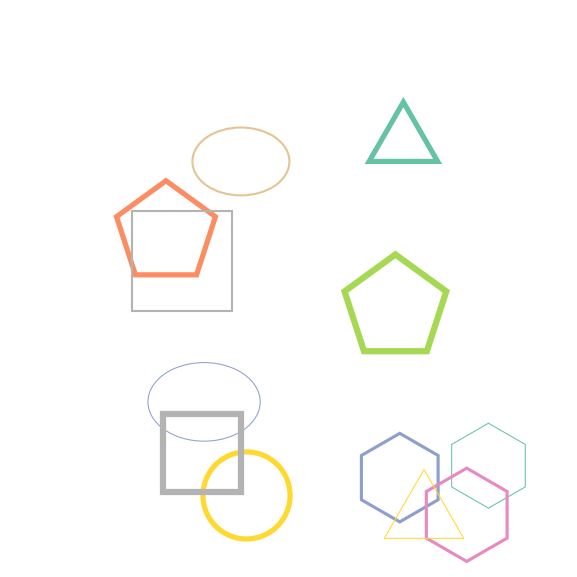[{"shape": "triangle", "thickness": 2.5, "radius": 0.34, "center": [0.698, 0.754]}, {"shape": "hexagon", "thickness": 0.5, "radius": 0.37, "center": [0.846, 0.193]}, {"shape": "pentagon", "thickness": 2.5, "radius": 0.45, "center": [0.287, 0.596]}, {"shape": "hexagon", "thickness": 1.5, "radius": 0.38, "center": [0.692, 0.172]}, {"shape": "oval", "thickness": 0.5, "radius": 0.49, "center": [0.353, 0.303]}, {"shape": "hexagon", "thickness": 1.5, "radius": 0.4, "center": [0.808, 0.108]}, {"shape": "pentagon", "thickness": 3, "radius": 0.46, "center": [0.685, 0.466]}, {"shape": "triangle", "thickness": 0.5, "radius": 0.4, "center": [0.734, 0.107]}, {"shape": "circle", "thickness": 2.5, "radius": 0.38, "center": [0.427, 0.141]}, {"shape": "oval", "thickness": 1, "radius": 0.42, "center": [0.417, 0.72]}, {"shape": "square", "thickness": 3, "radius": 0.33, "center": [0.35, 0.215]}, {"shape": "square", "thickness": 1, "radius": 0.43, "center": [0.315, 0.547]}]